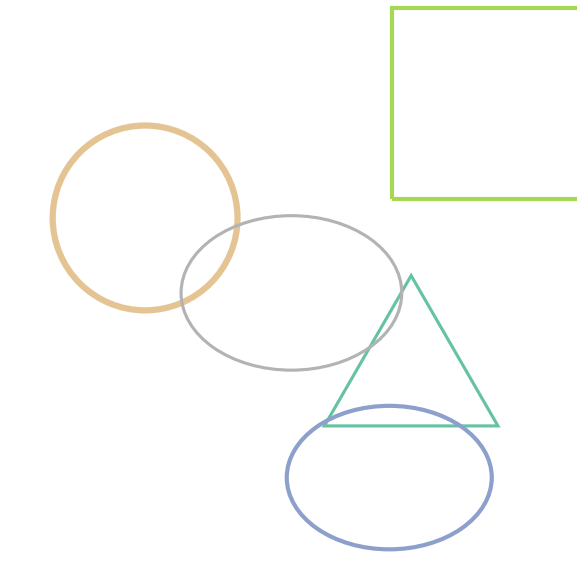[{"shape": "triangle", "thickness": 1.5, "radius": 0.87, "center": [0.712, 0.348]}, {"shape": "oval", "thickness": 2, "radius": 0.89, "center": [0.674, 0.172]}, {"shape": "square", "thickness": 2, "radius": 0.82, "center": [0.845, 0.82]}, {"shape": "circle", "thickness": 3, "radius": 0.8, "center": [0.251, 0.622]}, {"shape": "oval", "thickness": 1.5, "radius": 0.96, "center": [0.505, 0.492]}]